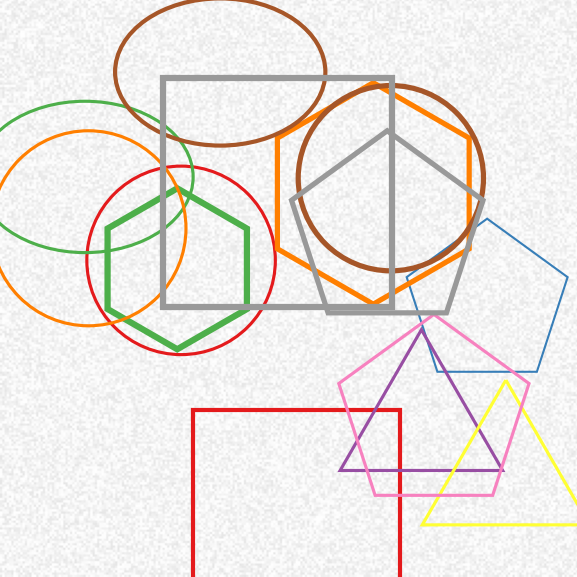[{"shape": "square", "thickness": 2, "radius": 0.9, "center": [0.513, 0.109]}, {"shape": "circle", "thickness": 1.5, "radius": 0.82, "center": [0.314, 0.548]}, {"shape": "pentagon", "thickness": 1, "radius": 0.73, "center": [0.844, 0.474]}, {"shape": "hexagon", "thickness": 3, "radius": 0.7, "center": [0.307, 0.534]}, {"shape": "oval", "thickness": 1.5, "radius": 0.94, "center": [0.147, 0.693]}, {"shape": "triangle", "thickness": 1.5, "radius": 0.81, "center": [0.73, 0.266]}, {"shape": "hexagon", "thickness": 2.5, "radius": 0.96, "center": [0.646, 0.664]}, {"shape": "circle", "thickness": 1.5, "radius": 0.84, "center": [0.153, 0.604]}, {"shape": "triangle", "thickness": 1.5, "radius": 0.84, "center": [0.876, 0.174]}, {"shape": "oval", "thickness": 2, "radius": 0.91, "center": [0.381, 0.874]}, {"shape": "circle", "thickness": 2.5, "radius": 0.8, "center": [0.677, 0.691]}, {"shape": "pentagon", "thickness": 1.5, "radius": 0.87, "center": [0.751, 0.282]}, {"shape": "pentagon", "thickness": 2.5, "radius": 0.87, "center": [0.671, 0.598]}, {"shape": "square", "thickness": 3, "radius": 0.99, "center": [0.48, 0.667]}]